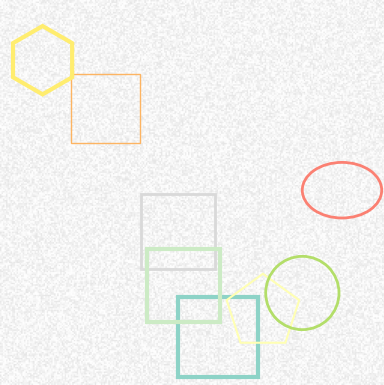[{"shape": "square", "thickness": 3, "radius": 0.52, "center": [0.567, 0.124]}, {"shape": "pentagon", "thickness": 1.5, "radius": 0.5, "center": [0.683, 0.19]}, {"shape": "oval", "thickness": 2, "radius": 0.52, "center": [0.888, 0.506]}, {"shape": "square", "thickness": 1, "radius": 0.45, "center": [0.273, 0.719]}, {"shape": "circle", "thickness": 2, "radius": 0.48, "center": [0.785, 0.239]}, {"shape": "square", "thickness": 2, "radius": 0.48, "center": [0.462, 0.398]}, {"shape": "square", "thickness": 3, "radius": 0.47, "center": [0.477, 0.259]}, {"shape": "hexagon", "thickness": 3, "radius": 0.44, "center": [0.111, 0.844]}]